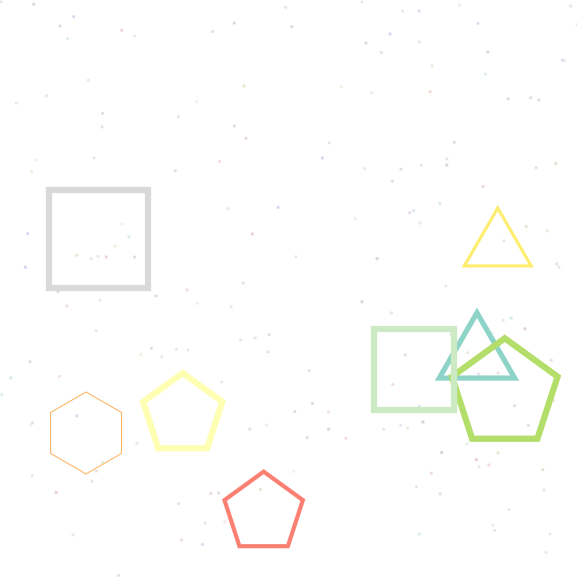[{"shape": "triangle", "thickness": 2.5, "radius": 0.38, "center": [0.826, 0.382]}, {"shape": "pentagon", "thickness": 3, "radius": 0.36, "center": [0.316, 0.281]}, {"shape": "pentagon", "thickness": 2, "radius": 0.36, "center": [0.457, 0.111]}, {"shape": "hexagon", "thickness": 0.5, "radius": 0.35, "center": [0.149, 0.249]}, {"shape": "pentagon", "thickness": 3, "radius": 0.48, "center": [0.874, 0.317]}, {"shape": "square", "thickness": 3, "radius": 0.43, "center": [0.171, 0.585]}, {"shape": "square", "thickness": 3, "radius": 0.35, "center": [0.717, 0.36]}, {"shape": "triangle", "thickness": 1.5, "radius": 0.33, "center": [0.862, 0.572]}]